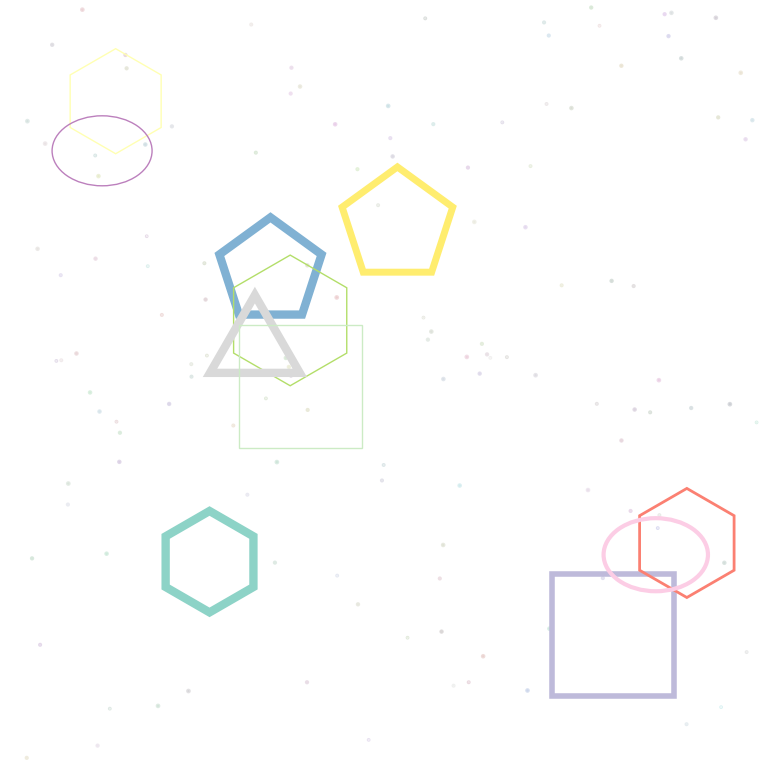[{"shape": "hexagon", "thickness": 3, "radius": 0.33, "center": [0.272, 0.271]}, {"shape": "hexagon", "thickness": 0.5, "radius": 0.34, "center": [0.15, 0.869]}, {"shape": "square", "thickness": 2, "radius": 0.4, "center": [0.796, 0.175]}, {"shape": "hexagon", "thickness": 1, "radius": 0.35, "center": [0.892, 0.295]}, {"shape": "pentagon", "thickness": 3, "radius": 0.35, "center": [0.351, 0.648]}, {"shape": "hexagon", "thickness": 0.5, "radius": 0.42, "center": [0.377, 0.584]}, {"shape": "oval", "thickness": 1.5, "radius": 0.34, "center": [0.852, 0.28]}, {"shape": "triangle", "thickness": 3, "radius": 0.34, "center": [0.331, 0.549]}, {"shape": "oval", "thickness": 0.5, "radius": 0.32, "center": [0.133, 0.804]}, {"shape": "square", "thickness": 0.5, "radius": 0.4, "center": [0.39, 0.498]}, {"shape": "pentagon", "thickness": 2.5, "radius": 0.38, "center": [0.516, 0.708]}]